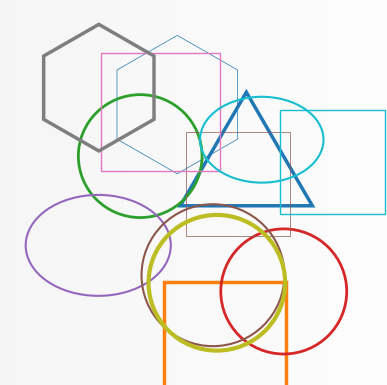[{"shape": "triangle", "thickness": 2.5, "radius": 0.98, "center": [0.636, 0.564]}, {"shape": "hexagon", "thickness": 0.5, "radius": 0.9, "center": [0.457, 0.728]}, {"shape": "square", "thickness": 2.5, "radius": 0.79, "center": [0.58, 0.11]}, {"shape": "circle", "thickness": 2, "radius": 0.8, "center": [0.362, 0.595]}, {"shape": "circle", "thickness": 2, "radius": 0.81, "center": [0.732, 0.243]}, {"shape": "oval", "thickness": 1.5, "radius": 0.94, "center": [0.254, 0.363]}, {"shape": "square", "thickness": 0.5, "radius": 0.67, "center": [0.614, 0.522]}, {"shape": "circle", "thickness": 1.5, "radius": 0.92, "center": [0.55, 0.285]}, {"shape": "square", "thickness": 1, "radius": 0.77, "center": [0.415, 0.71]}, {"shape": "hexagon", "thickness": 2.5, "radius": 0.82, "center": [0.255, 0.772]}, {"shape": "circle", "thickness": 3, "radius": 0.88, "center": [0.56, 0.266]}, {"shape": "oval", "thickness": 1.5, "radius": 0.8, "center": [0.676, 0.637]}, {"shape": "square", "thickness": 1, "radius": 0.67, "center": [0.858, 0.579]}]